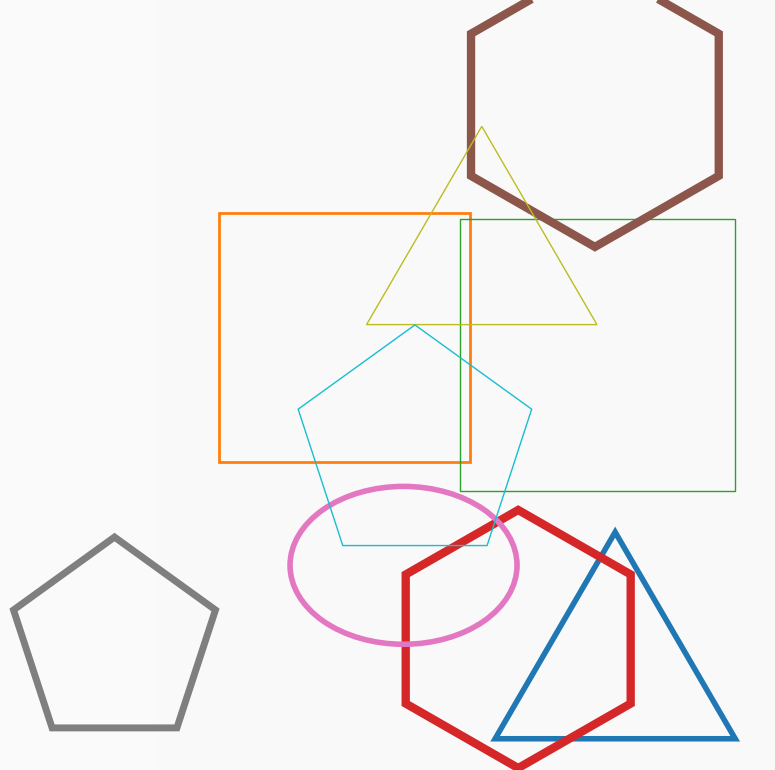[{"shape": "triangle", "thickness": 2, "radius": 0.89, "center": [0.794, 0.13]}, {"shape": "square", "thickness": 1, "radius": 0.81, "center": [0.444, 0.561]}, {"shape": "square", "thickness": 0.5, "radius": 0.89, "center": [0.771, 0.539]}, {"shape": "hexagon", "thickness": 3, "radius": 0.84, "center": [0.669, 0.17]}, {"shape": "hexagon", "thickness": 3, "radius": 0.92, "center": [0.768, 0.864]}, {"shape": "oval", "thickness": 2, "radius": 0.73, "center": [0.521, 0.266]}, {"shape": "pentagon", "thickness": 2.5, "radius": 0.68, "center": [0.148, 0.166]}, {"shape": "triangle", "thickness": 0.5, "radius": 0.86, "center": [0.622, 0.664]}, {"shape": "pentagon", "thickness": 0.5, "radius": 0.79, "center": [0.535, 0.42]}]